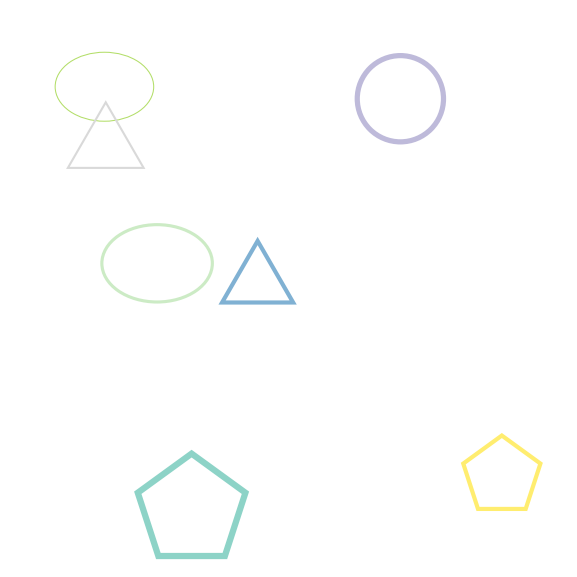[{"shape": "pentagon", "thickness": 3, "radius": 0.49, "center": [0.332, 0.116]}, {"shape": "circle", "thickness": 2.5, "radius": 0.37, "center": [0.693, 0.828]}, {"shape": "triangle", "thickness": 2, "radius": 0.36, "center": [0.446, 0.511]}, {"shape": "oval", "thickness": 0.5, "radius": 0.43, "center": [0.181, 0.849]}, {"shape": "triangle", "thickness": 1, "radius": 0.38, "center": [0.183, 0.746]}, {"shape": "oval", "thickness": 1.5, "radius": 0.48, "center": [0.272, 0.543]}, {"shape": "pentagon", "thickness": 2, "radius": 0.35, "center": [0.869, 0.175]}]